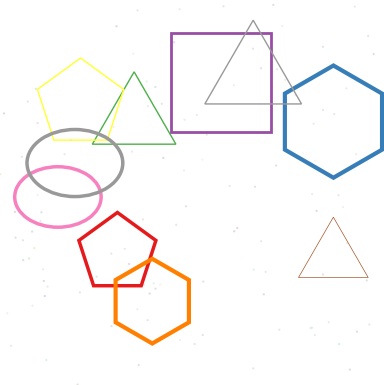[{"shape": "pentagon", "thickness": 2.5, "radius": 0.53, "center": [0.305, 0.343]}, {"shape": "hexagon", "thickness": 3, "radius": 0.73, "center": [0.866, 0.684]}, {"shape": "triangle", "thickness": 1, "radius": 0.63, "center": [0.348, 0.688]}, {"shape": "square", "thickness": 2, "radius": 0.64, "center": [0.574, 0.786]}, {"shape": "hexagon", "thickness": 3, "radius": 0.55, "center": [0.396, 0.218]}, {"shape": "pentagon", "thickness": 1, "radius": 0.59, "center": [0.209, 0.731]}, {"shape": "triangle", "thickness": 0.5, "radius": 0.52, "center": [0.866, 0.331]}, {"shape": "oval", "thickness": 2.5, "radius": 0.56, "center": [0.15, 0.488]}, {"shape": "oval", "thickness": 2.5, "radius": 0.62, "center": [0.195, 0.577]}, {"shape": "triangle", "thickness": 1, "radius": 0.73, "center": [0.658, 0.803]}]